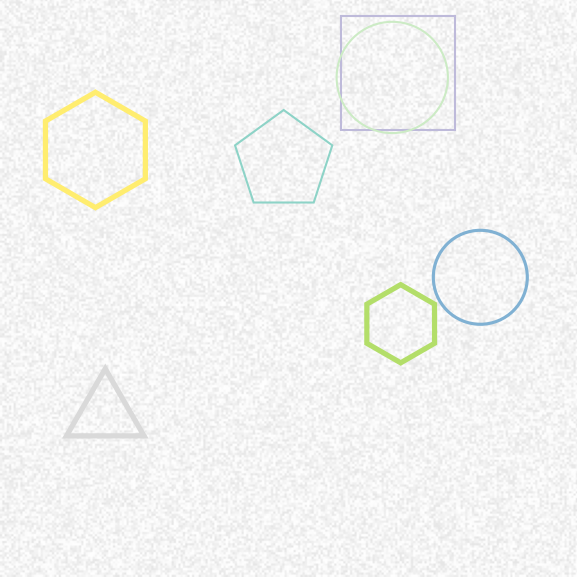[{"shape": "pentagon", "thickness": 1, "radius": 0.44, "center": [0.491, 0.72]}, {"shape": "square", "thickness": 1, "radius": 0.49, "center": [0.689, 0.872]}, {"shape": "circle", "thickness": 1.5, "radius": 0.41, "center": [0.832, 0.519]}, {"shape": "hexagon", "thickness": 2.5, "radius": 0.34, "center": [0.694, 0.439]}, {"shape": "triangle", "thickness": 2.5, "radius": 0.39, "center": [0.182, 0.283]}, {"shape": "circle", "thickness": 1, "radius": 0.48, "center": [0.679, 0.865]}, {"shape": "hexagon", "thickness": 2.5, "radius": 0.5, "center": [0.165, 0.74]}]